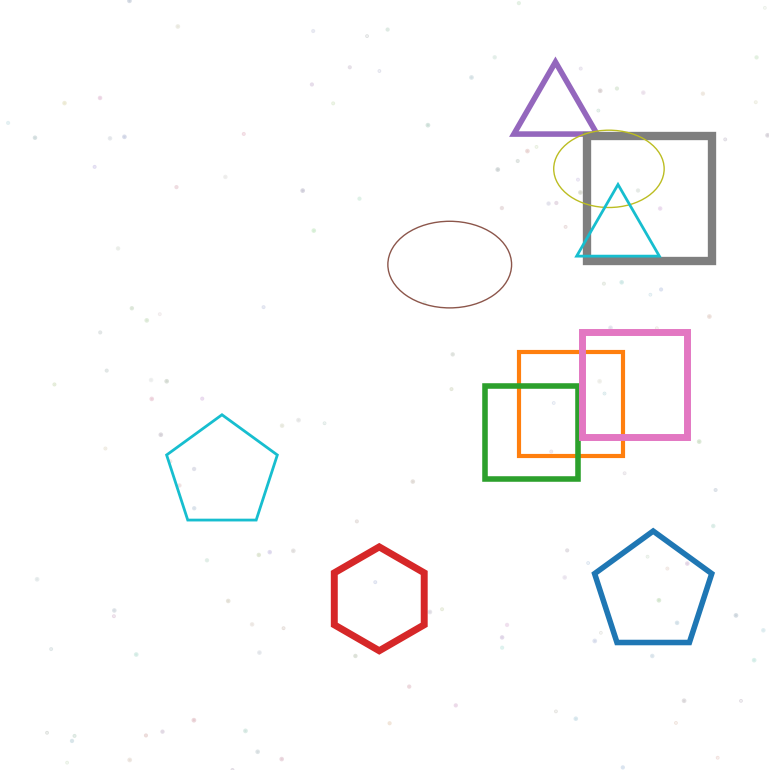[{"shape": "pentagon", "thickness": 2, "radius": 0.4, "center": [0.848, 0.23]}, {"shape": "square", "thickness": 1.5, "radius": 0.34, "center": [0.742, 0.476]}, {"shape": "square", "thickness": 2, "radius": 0.3, "center": [0.69, 0.439]}, {"shape": "hexagon", "thickness": 2.5, "radius": 0.34, "center": [0.493, 0.222]}, {"shape": "triangle", "thickness": 2, "radius": 0.31, "center": [0.721, 0.857]}, {"shape": "oval", "thickness": 0.5, "radius": 0.4, "center": [0.584, 0.656]}, {"shape": "square", "thickness": 2.5, "radius": 0.34, "center": [0.825, 0.501]}, {"shape": "square", "thickness": 3, "radius": 0.41, "center": [0.843, 0.743]}, {"shape": "oval", "thickness": 0.5, "radius": 0.36, "center": [0.791, 0.781]}, {"shape": "triangle", "thickness": 1, "radius": 0.31, "center": [0.803, 0.698]}, {"shape": "pentagon", "thickness": 1, "radius": 0.38, "center": [0.288, 0.386]}]